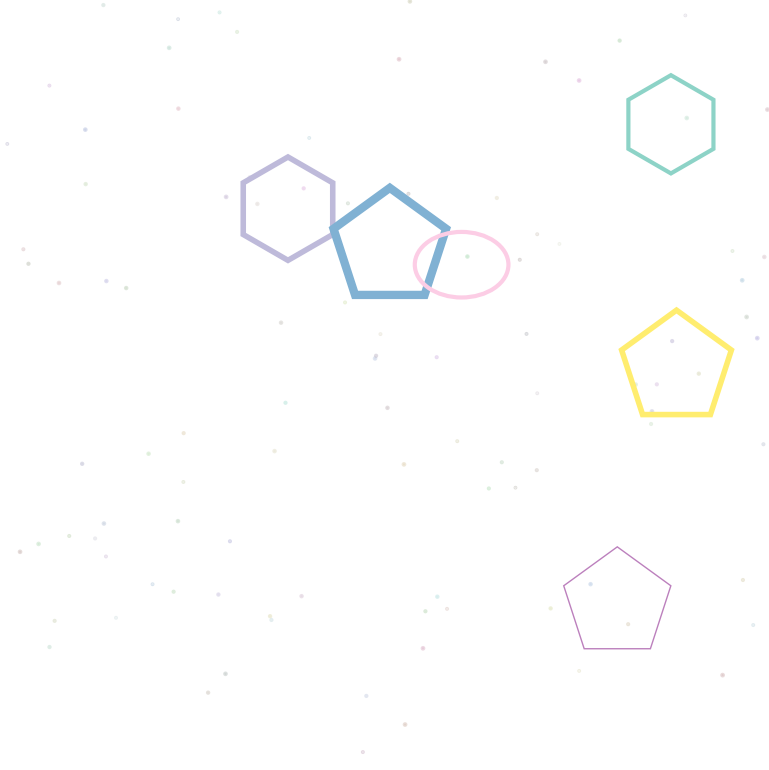[{"shape": "hexagon", "thickness": 1.5, "radius": 0.32, "center": [0.871, 0.839]}, {"shape": "hexagon", "thickness": 2, "radius": 0.34, "center": [0.374, 0.729]}, {"shape": "pentagon", "thickness": 3, "radius": 0.38, "center": [0.506, 0.679]}, {"shape": "oval", "thickness": 1.5, "radius": 0.3, "center": [0.6, 0.656]}, {"shape": "pentagon", "thickness": 0.5, "radius": 0.37, "center": [0.802, 0.217]}, {"shape": "pentagon", "thickness": 2, "radius": 0.37, "center": [0.879, 0.522]}]